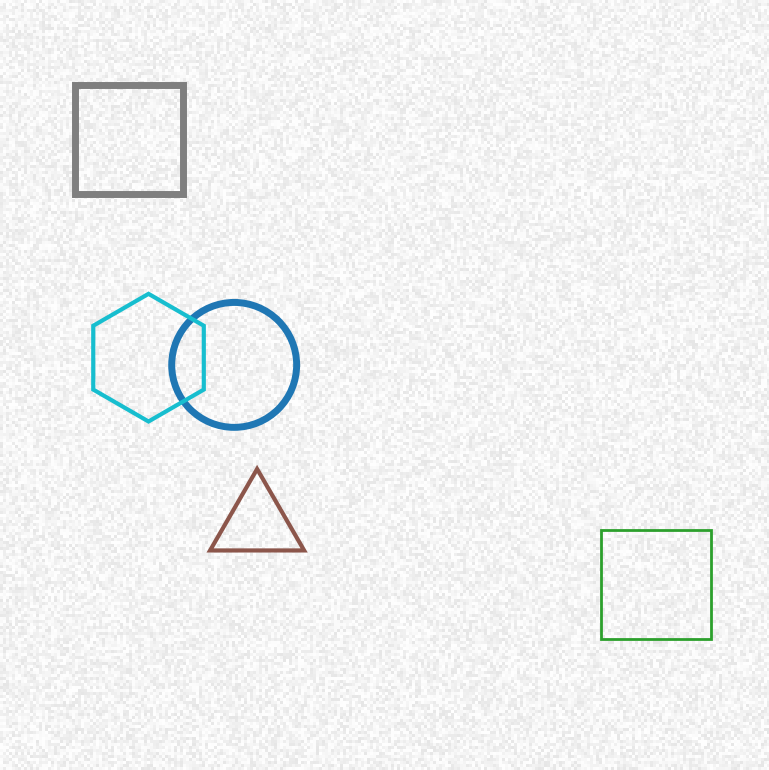[{"shape": "circle", "thickness": 2.5, "radius": 0.41, "center": [0.304, 0.526]}, {"shape": "square", "thickness": 1, "radius": 0.35, "center": [0.852, 0.241]}, {"shape": "triangle", "thickness": 1.5, "radius": 0.35, "center": [0.334, 0.32]}, {"shape": "square", "thickness": 2.5, "radius": 0.35, "center": [0.168, 0.819]}, {"shape": "hexagon", "thickness": 1.5, "radius": 0.41, "center": [0.193, 0.536]}]